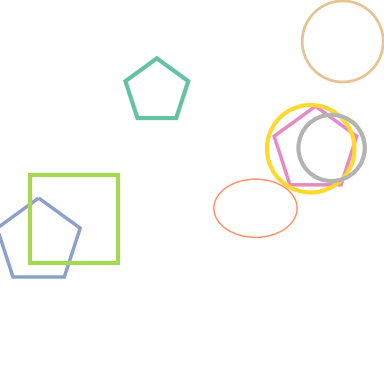[{"shape": "pentagon", "thickness": 3, "radius": 0.43, "center": [0.407, 0.763]}, {"shape": "oval", "thickness": 1, "radius": 0.54, "center": [0.664, 0.459]}, {"shape": "pentagon", "thickness": 2.5, "radius": 0.57, "center": [0.1, 0.372]}, {"shape": "pentagon", "thickness": 2.5, "radius": 0.56, "center": [0.819, 0.611]}, {"shape": "square", "thickness": 3, "radius": 0.57, "center": [0.192, 0.431]}, {"shape": "circle", "thickness": 3, "radius": 0.57, "center": [0.807, 0.614]}, {"shape": "circle", "thickness": 2, "radius": 0.53, "center": [0.89, 0.892]}, {"shape": "circle", "thickness": 3, "radius": 0.43, "center": [0.861, 0.616]}]